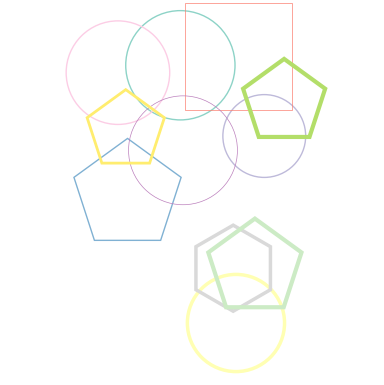[{"shape": "circle", "thickness": 1, "radius": 0.71, "center": [0.469, 0.83]}, {"shape": "circle", "thickness": 2.5, "radius": 0.63, "center": [0.613, 0.161]}, {"shape": "circle", "thickness": 1, "radius": 0.54, "center": [0.686, 0.647]}, {"shape": "square", "thickness": 0.5, "radius": 0.69, "center": [0.618, 0.854]}, {"shape": "pentagon", "thickness": 1, "radius": 0.73, "center": [0.331, 0.494]}, {"shape": "pentagon", "thickness": 3, "radius": 0.56, "center": [0.738, 0.735]}, {"shape": "circle", "thickness": 1, "radius": 0.67, "center": [0.306, 0.811]}, {"shape": "hexagon", "thickness": 2.5, "radius": 0.56, "center": [0.606, 0.303]}, {"shape": "circle", "thickness": 0.5, "radius": 0.71, "center": [0.475, 0.61]}, {"shape": "pentagon", "thickness": 3, "radius": 0.64, "center": [0.662, 0.305]}, {"shape": "pentagon", "thickness": 2, "radius": 0.53, "center": [0.327, 0.662]}]